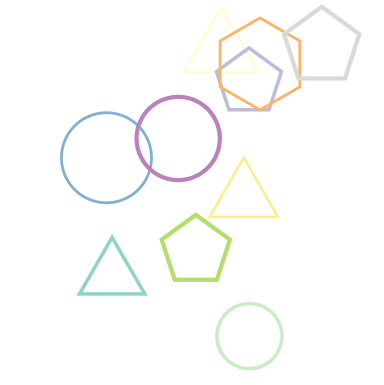[{"shape": "triangle", "thickness": 2.5, "radius": 0.49, "center": [0.291, 0.285]}, {"shape": "triangle", "thickness": 1, "radius": 0.56, "center": [0.574, 0.869]}, {"shape": "pentagon", "thickness": 2.5, "radius": 0.44, "center": [0.647, 0.787]}, {"shape": "circle", "thickness": 2, "radius": 0.58, "center": [0.277, 0.59]}, {"shape": "hexagon", "thickness": 2, "radius": 0.6, "center": [0.675, 0.834]}, {"shape": "pentagon", "thickness": 3, "radius": 0.47, "center": [0.509, 0.349]}, {"shape": "pentagon", "thickness": 3, "radius": 0.51, "center": [0.836, 0.88]}, {"shape": "circle", "thickness": 3, "radius": 0.54, "center": [0.463, 0.64]}, {"shape": "circle", "thickness": 2.5, "radius": 0.42, "center": [0.648, 0.127]}, {"shape": "triangle", "thickness": 1.5, "radius": 0.51, "center": [0.633, 0.488]}]